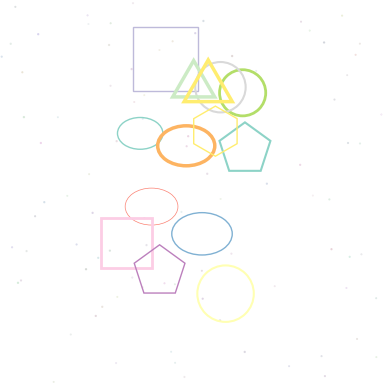[{"shape": "pentagon", "thickness": 1.5, "radius": 0.35, "center": [0.636, 0.613]}, {"shape": "oval", "thickness": 1, "radius": 0.29, "center": [0.364, 0.654]}, {"shape": "circle", "thickness": 1.5, "radius": 0.37, "center": [0.586, 0.237]}, {"shape": "square", "thickness": 1, "radius": 0.42, "center": [0.43, 0.847]}, {"shape": "oval", "thickness": 0.5, "radius": 0.34, "center": [0.394, 0.463]}, {"shape": "oval", "thickness": 1, "radius": 0.39, "center": [0.525, 0.393]}, {"shape": "oval", "thickness": 2.5, "radius": 0.37, "center": [0.484, 0.621]}, {"shape": "circle", "thickness": 2, "radius": 0.3, "center": [0.63, 0.759]}, {"shape": "square", "thickness": 2, "radius": 0.33, "center": [0.329, 0.368]}, {"shape": "circle", "thickness": 1.5, "radius": 0.33, "center": [0.573, 0.773]}, {"shape": "pentagon", "thickness": 1, "radius": 0.35, "center": [0.415, 0.295]}, {"shape": "triangle", "thickness": 2.5, "radius": 0.31, "center": [0.503, 0.78]}, {"shape": "triangle", "thickness": 2.5, "radius": 0.36, "center": [0.541, 0.772]}, {"shape": "hexagon", "thickness": 1, "radius": 0.33, "center": [0.559, 0.659]}]